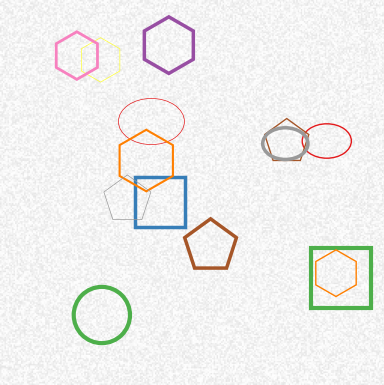[{"shape": "oval", "thickness": 1, "radius": 0.32, "center": [0.849, 0.634]}, {"shape": "oval", "thickness": 0.5, "radius": 0.43, "center": [0.393, 0.684]}, {"shape": "square", "thickness": 2.5, "radius": 0.32, "center": [0.417, 0.474]}, {"shape": "square", "thickness": 3, "radius": 0.39, "center": [0.885, 0.279]}, {"shape": "circle", "thickness": 3, "radius": 0.37, "center": [0.265, 0.182]}, {"shape": "hexagon", "thickness": 2.5, "radius": 0.37, "center": [0.439, 0.883]}, {"shape": "hexagon", "thickness": 1, "radius": 0.3, "center": [0.873, 0.29]}, {"shape": "hexagon", "thickness": 1.5, "radius": 0.4, "center": [0.38, 0.583]}, {"shape": "hexagon", "thickness": 0.5, "radius": 0.29, "center": [0.261, 0.845]}, {"shape": "pentagon", "thickness": 1, "radius": 0.3, "center": [0.745, 0.632]}, {"shape": "pentagon", "thickness": 2.5, "radius": 0.35, "center": [0.547, 0.361]}, {"shape": "hexagon", "thickness": 2, "radius": 0.31, "center": [0.2, 0.856]}, {"shape": "pentagon", "thickness": 0.5, "radius": 0.32, "center": [0.331, 0.482]}, {"shape": "oval", "thickness": 2.5, "radius": 0.29, "center": [0.741, 0.627]}]